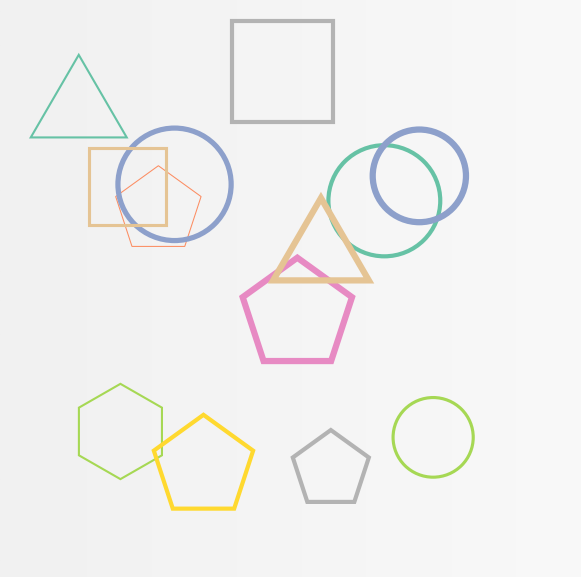[{"shape": "circle", "thickness": 2, "radius": 0.48, "center": [0.661, 0.651]}, {"shape": "triangle", "thickness": 1, "radius": 0.48, "center": [0.135, 0.809]}, {"shape": "pentagon", "thickness": 0.5, "radius": 0.39, "center": [0.272, 0.635]}, {"shape": "circle", "thickness": 2.5, "radius": 0.49, "center": [0.3, 0.68]}, {"shape": "circle", "thickness": 3, "radius": 0.4, "center": [0.721, 0.695]}, {"shape": "pentagon", "thickness": 3, "radius": 0.49, "center": [0.512, 0.454]}, {"shape": "circle", "thickness": 1.5, "radius": 0.34, "center": [0.745, 0.242]}, {"shape": "hexagon", "thickness": 1, "radius": 0.41, "center": [0.207, 0.252]}, {"shape": "pentagon", "thickness": 2, "radius": 0.45, "center": [0.35, 0.191]}, {"shape": "triangle", "thickness": 3, "radius": 0.48, "center": [0.552, 0.561]}, {"shape": "square", "thickness": 1.5, "radius": 0.33, "center": [0.219, 0.677]}, {"shape": "pentagon", "thickness": 2, "radius": 0.34, "center": [0.569, 0.186]}, {"shape": "square", "thickness": 2, "radius": 0.44, "center": [0.486, 0.875]}]